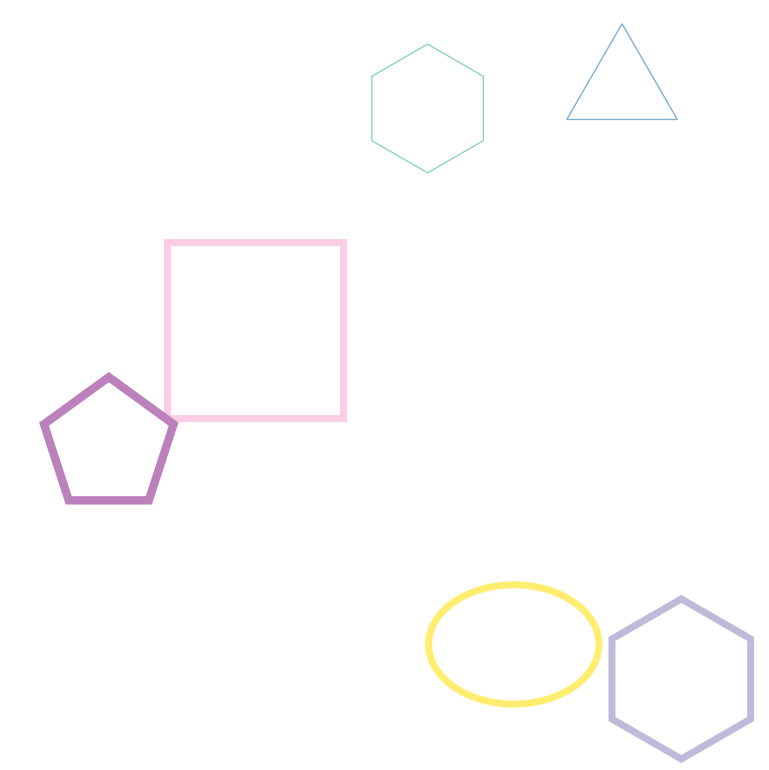[{"shape": "hexagon", "thickness": 0.5, "radius": 0.42, "center": [0.555, 0.859]}, {"shape": "hexagon", "thickness": 2.5, "radius": 0.52, "center": [0.885, 0.118]}, {"shape": "triangle", "thickness": 0.5, "radius": 0.41, "center": [0.808, 0.886]}, {"shape": "square", "thickness": 2.5, "radius": 0.57, "center": [0.331, 0.572]}, {"shape": "pentagon", "thickness": 3, "radius": 0.44, "center": [0.141, 0.422]}, {"shape": "oval", "thickness": 2.5, "radius": 0.55, "center": [0.667, 0.163]}]